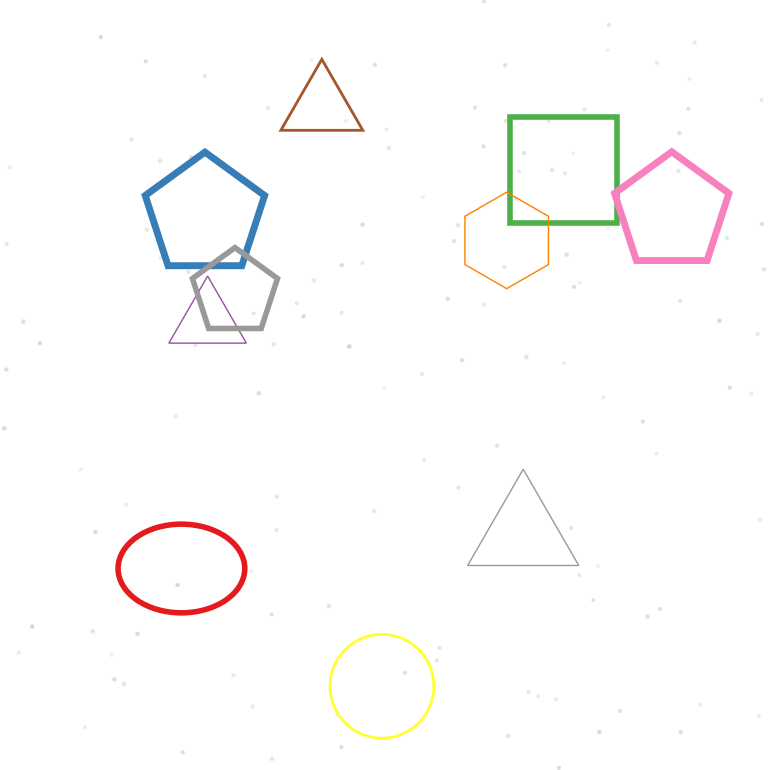[{"shape": "oval", "thickness": 2, "radius": 0.41, "center": [0.236, 0.262]}, {"shape": "pentagon", "thickness": 2.5, "radius": 0.41, "center": [0.266, 0.721]}, {"shape": "square", "thickness": 2, "radius": 0.35, "center": [0.732, 0.779]}, {"shape": "triangle", "thickness": 0.5, "radius": 0.29, "center": [0.27, 0.583]}, {"shape": "hexagon", "thickness": 0.5, "radius": 0.31, "center": [0.658, 0.688]}, {"shape": "circle", "thickness": 1, "radius": 0.34, "center": [0.496, 0.109]}, {"shape": "triangle", "thickness": 1, "radius": 0.31, "center": [0.418, 0.862]}, {"shape": "pentagon", "thickness": 2.5, "radius": 0.39, "center": [0.872, 0.725]}, {"shape": "triangle", "thickness": 0.5, "radius": 0.42, "center": [0.679, 0.307]}, {"shape": "pentagon", "thickness": 2, "radius": 0.29, "center": [0.305, 0.62]}]